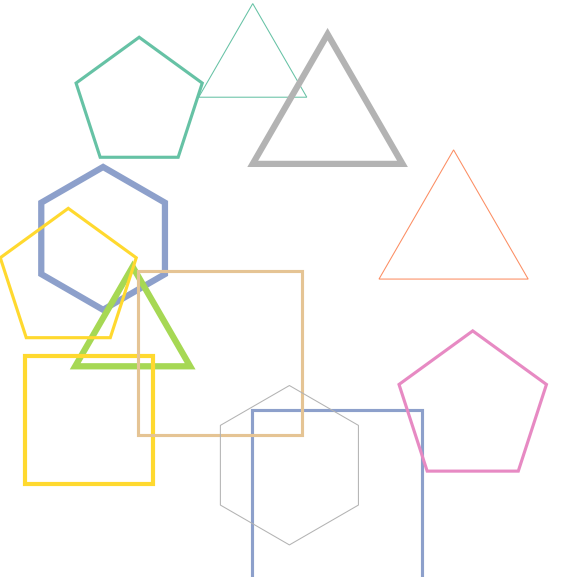[{"shape": "triangle", "thickness": 0.5, "radius": 0.54, "center": [0.438, 0.885]}, {"shape": "pentagon", "thickness": 1.5, "radius": 0.57, "center": [0.241, 0.82]}, {"shape": "triangle", "thickness": 0.5, "radius": 0.75, "center": [0.785, 0.59]}, {"shape": "square", "thickness": 1.5, "radius": 0.74, "center": [0.583, 0.142]}, {"shape": "hexagon", "thickness": 3, "radius": 0.62, "center": [0.179, 0.586]}, {"shape": "pentagon", "thickness": 1.5, "radius": 0.67, "center": [0.819, 0.292]}, {"shape": "triangle", "thickness": 3, "radius": 0.57, "center": [0.23, 0.422]}, {"shape": "pentagon", "thickness": 1.5, "radius": 0.62, "center": [0.118, 0.515]}, {"shape": "square", "thickness": 2, "radius": 0.55, "center": [0.153, 0.272]}, {"shape": "square", "thickness": 1.5, "radius": 0.71, "center": [0.381, 0.388]}, {"shape": "triangle", "thickness": 3, "radius": 0.75, "center": [0.567, 0.79]}, {"shape": "hexagon", "thickness": 0.5, "radius": 0.69, "center": [0.501, 0.194]}]